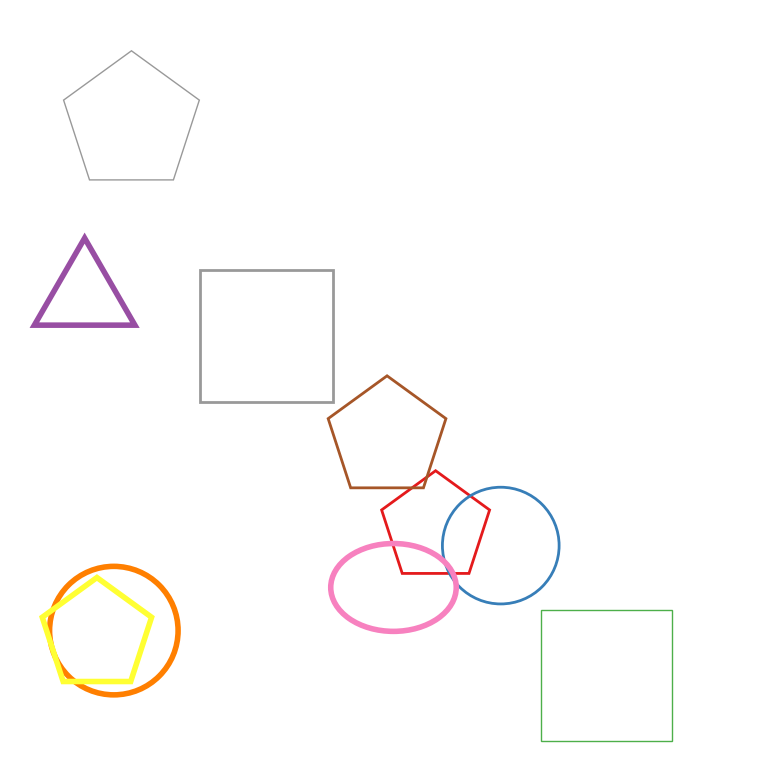[{"shape": "pentagon", "thickness": 1, "radius": 0.37, "center": [0.566, 0.315]}, {"shape": "circle", "thickness": 1, "radius": 0.38, "center": [0.65, 0.291]}, {"shape": "square", "thickness": 0.5, "radius": 0.43, "center": [0.787, 0.123]}, {"shape": "triangle", "thickness": 2, "radius": 0.38, "center": [0.11, 0.615]}, {"shape": "circle", "thickness": 2, "radius": 0.42, "center": [0.148, 0.181]}, {"shape": "pentagon", "thickness": 2, "radius": 0.37, "center": [0.126, 0.175]}, {"shape": "pentagon", "thickness": 1, "radius": 0.4, "center": [0.503, 0.432]}, {"shape": "oval", "thickness": 2, "radius": 0.41, "center": [0.511, 0.237]}, {"shape": "square", "thickness": 1, "radius": 0.43, "center": [0.346, 0.564]}, {"shape": "pentagon", "thickness": 0.5, "radius": 0.46, "center": [0.171, 0.841]}]